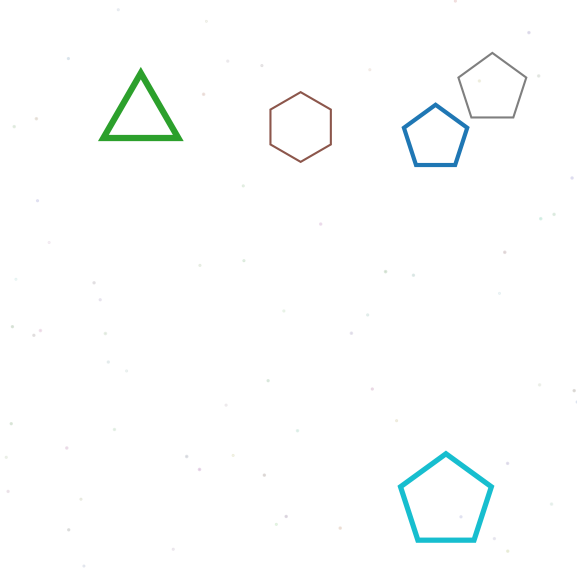[{"shape": "pentagon", "thickness": 2, "radius": 0.29, "center": [0.754, 0.76]}, {"shape": "triangle", "thickness": 3, "radius": 0.37, "center": [0.244, 0.798]}, {"shape": "hexagon", "thickness": 1, "radius": 0.3, "center": [0.521, 0.779]}, {"shape": "pentagon", "thickness": 1, "radius": 0.31, "center": [0.853, 0.846]}, {"shape": "pentagon", "thickness": 2.5, "radius": 0.41, "center": [0.772, 0.131]}]